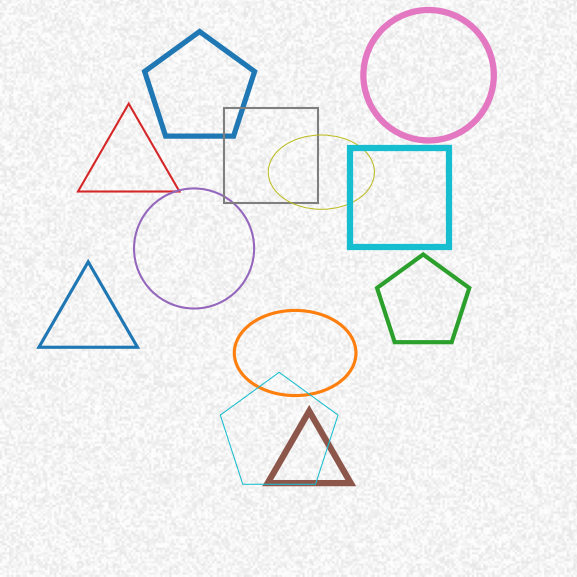[{"shape": "triangle", "thickness": 1.5, "radius": 0.49, "center": [0.153, 0.447]}, {"shape": "pentagon", "thickness": 2.5, "radius": 0.5, "center": [0.346, 0.844]}, {"shape": "oval", "thickness": 1.5, "radius": 0.53, "center": [0.511, 0.388]}, {"shape": "pentagon", "thickness": 2, "radius": 0.42, "center": [0.733, 0.475]}, {"shape": "triangle", "thickness": 1, "radius": 0.51, "center": [0.223, 0.718]}, {"shape": "circle", "thickness": 1, "radius": 0.52, "center": [0.336, 0.569]}, {"shape": "triangle", "thickness": 3, "radius": 0.42, "center": [0.535, 0.204]}, {"shape": "circle", "thickness": 3, "radius": 0.56, "center": [0.742, 0.869]}, {"shape": "square", "thickness": 1, "radius": 0.41, "center": [0.469, 0.73]}, {"shape": "oval", "thickness": 0.5, "radius": 0.46, "center": [0.556, 0.701]}, {"shape": "square", "thickness": 3, "radius": 0.43, "center": [0.691, 0.657]}, {"shape": "pentagon", "thickness": 0.5, "radius": 0.54, "center": [0.483, 0.247]}]